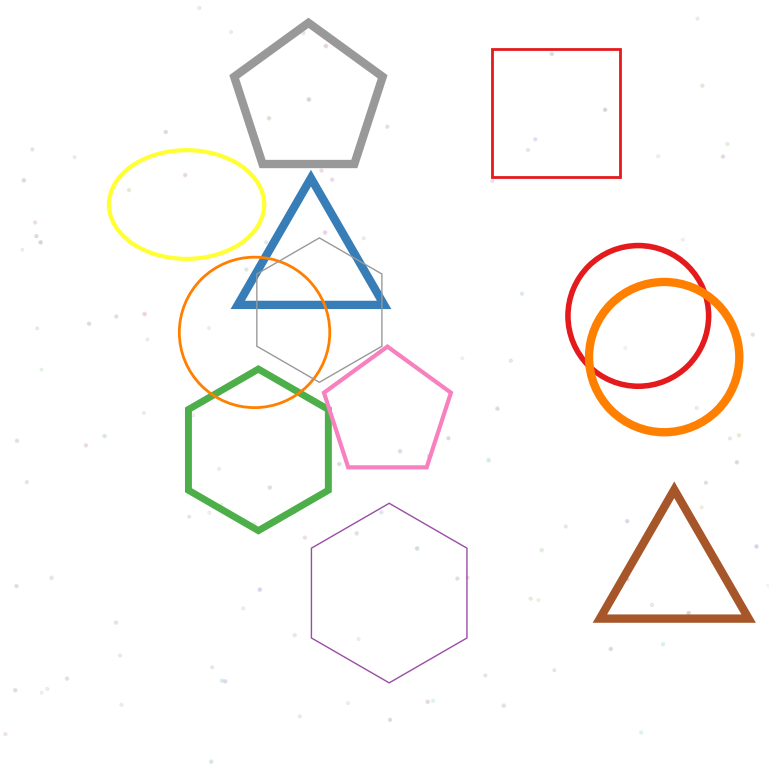[{"shape": "square", "thickness": 1, "radius": 0.42, "center": [0.723, 0.854]}, {"shape": "circle", "thickness": 2, "radius": 0.46, "center": [0.829, 0.59]}, {"shape": "triangle", "thickness": 3, "radius": 0.55, "center": [0.404, 0.659]}, {"shape": "hexagon", "thickness": 2.5, "radius": 0.52, "center": [0.336, 0.416]}, {"shape": "hexagon", "thickness": 0.5, "radius": 0.58, "center": [0.505, 0.23]}, {"shape": "circle", "thickness": 3, "radius": 0.49, "center": [0.863, 0.536]}, {"shape": "circle", "thickness": 1, "radius": 0.49, "center": [0.331, 0.568]}, {"shape": "oval", "thickness": 1.5, "radius": 0.5, "center": [0.242, 0.734]}, {"shape": "triangle", "thickness": 3, "radius": 0.56, "center": [0.876, 0.252]}, {"shape": "pentagon", "thickness": 1.5, "radius": 0.43, "center": [0.503, 0.463]}, {"shape": "hexagon", "thickness": 0.5, "radius": 0.47, "center": [0.415, 0.597]}, {"shape": "pentagon", "thickness": 3, "radius": 0.51, "center": [0.401, 0.869]}]